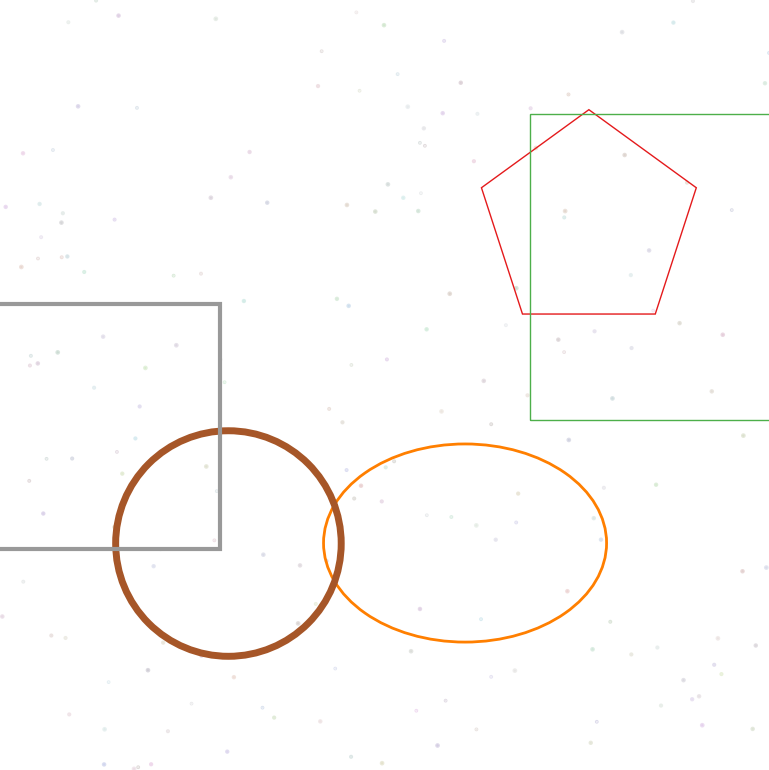[{"shape": "pentagon", "thickness": 0.5, "radius": 0.73, "center": [0.765, 0.711]}, {"shape": "square", "thickness": 0.5, "radius": 0.99, "center": [0.886, 0.653]}, {"shape": "oval", "thickness": 1, "radius": 0.92, "center": [0.604, 0.295]}, {"shape": "circle", "thickness": 2.5, "radius": 0.73, "center": [0.297, 0.294]}, {"shape": "square", "thickness": 1.5, "radius": 0.79, "center": [0.127, 0.446]}]